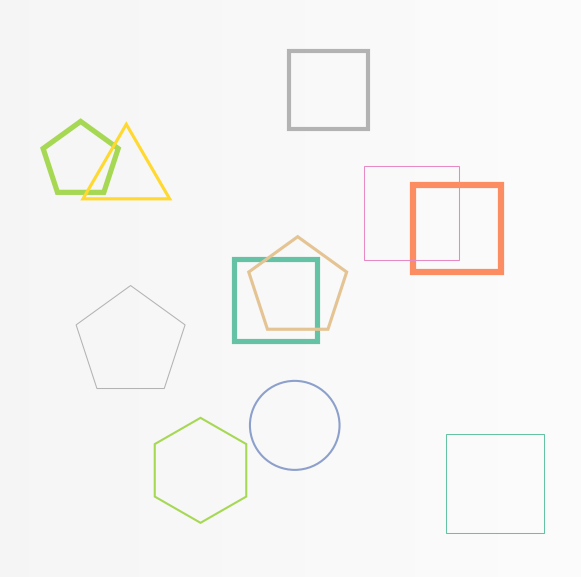[{"shape": "square", "thickness": 2.5, "radius": 0.36, "center": [0.474, 0.48]}, {"shape": "square", "thickness": 0.5, "radius": 0.42, "center": [0.851, 0.162]}, {"shape": "square", "thickness": 3, "radius": 0.38, "center": [0.786, 0.603]}, {"shape": "circle", "thickness": 1, "radius": 0.39, "center": [0.507, 0.263]}, {"shape": "square", "thickness": 0.5, "radius": 0.41, "center": [0.709, 0.631]}, {"shape": "pentagon", "thickness": 2.5, "radius": 0.34, "center": [0.139, 0.721]}, {"shape": "hexagon", "thickness": 1, "radius": 0.45, "center": [0.345, 0.185]}, {"shape": "triangle", "thickness": 1.5, "radius": 0.43, "center": [0.217, 0.698]}, {"shape": "pentagon", "thickness": 1.5, "radius": 0.44, "center": [0.512, 0.501]}, {"shape": "square", "thickness": 2, "radius": 0.34, "center": [0.566, 0.844]}, {"shape": "pentagon", "thickness": 0.5, "radius": 0.49, "center": [0.225, 0.406]}]